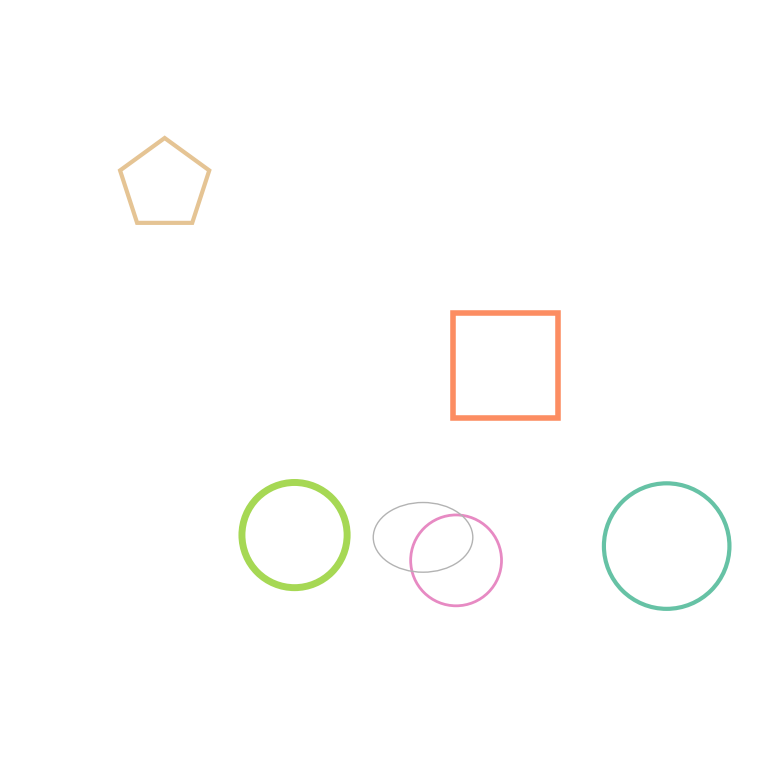[{"shape": "circle", "thickness": 1.5, "radius": 0.41, "center": [0.866, 0.291]}, {"shape": "square", "thickness": 2, "radius": 0.34, "center": [0.657, 0.525]}, {"shape": "circle", "thickness": 1, "radius": 0.3, "center": [0.592, 0.272]}, {"shape": "circle", "thickness": 2.5, "radius": 0.34, "center": [0.383, 0.305]}, {"shape": "pentagon", "thickness": 1.5, "radius": 0.3, "center": [0.214, 0.76]}, {"shape": "oval", "thickness": 0.5, "radius": 0.32, "center": [0.549, 0.302]}]